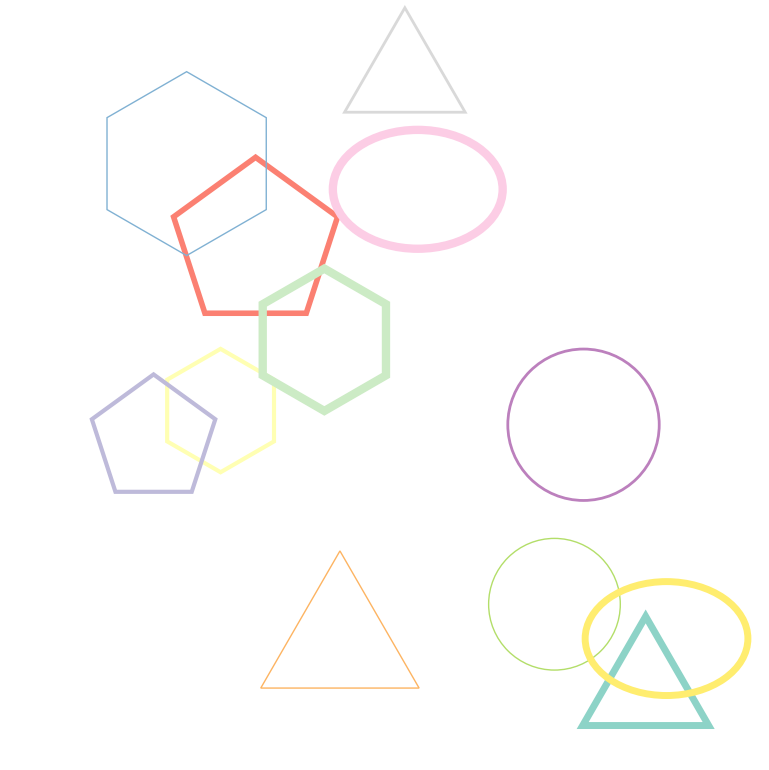[{"shape": "triangle", "thickness": 2.5, "radius": 0.47, "center": [0.839, 0.105]}, {"shape": "hexagon", "thickness": 1.5, "radius": 0.4, "center": [0.286, 0.467]}, {"shape": "pentagon", "thickness": 1.5, "radius": 0.42, "center": [0.199, 0.429]}, {"shape": "pentagon", "thickness": 2, "radius": 0.56, "center": [0.332, 0.684]}, {"shape": "hexagon", "thickness": 0.5, "radius": 0.6, "center": [0.242, 0.787]}, {"shape": "triangle", "thickness": 0.5, "radius": 0.59, "center": [0.441, 0.166]}, {"shape": "circle", "thickness": 0.5, "radius": 0.43, "center": [0.72, 0.215]}, {"shape": "oval", "thickness": 3, "radius": 0.55, "center": [0.543, 0.754]}, {"shape": "triangle", "thickness": 1, "radius": 0.45, "center": [0.526, 0.899]}, {"shape": "circle", "thickness": 1, "radius": 0.49, "center": [0.758, 0.448]}, {"shape": "hexagon", "thickness": 3, "radius": 0.46, "center": [0.421, 0.559]}, {"shape": "oval", "thickness": 2.5, "radius": 0.53, "center": [0.866, 0.171]}]